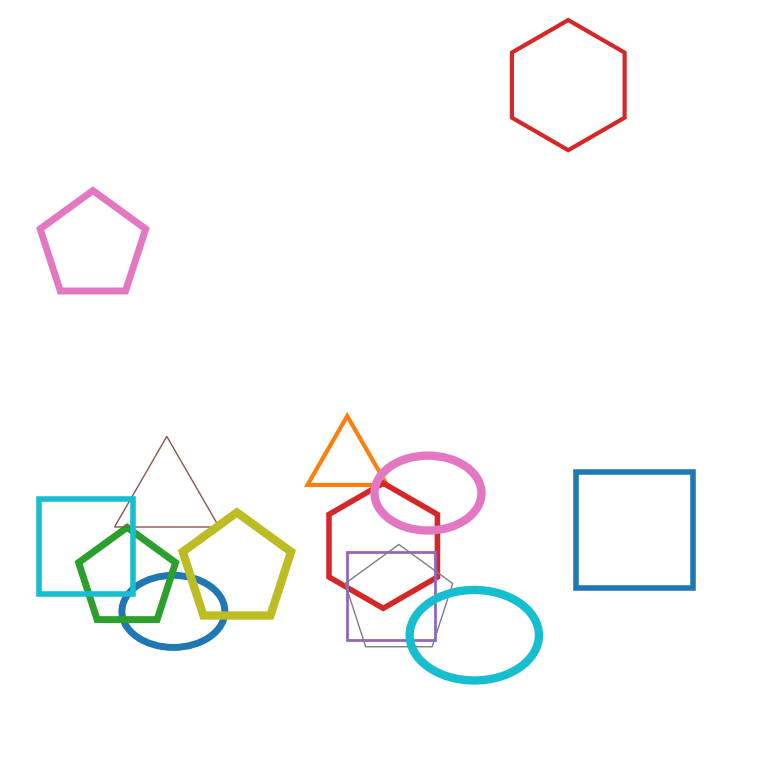[{"shape": "square", "thickness": 2, "radius": 0.38, "center": [0.824, 0.312]}, {"shape": "oval", "thickness": 2.5, "radius": 0.33, "center": [0.225, 0.206]}, {"shape": "triangle", "thickness": 1.5, "radius": 0.3, "center": [0.451, 0.4]}, {"shape": "pentagon", "thickness": 2.5, "radius": 0.33, "center": [0.165, 0.249]}, {"shape": "hexagon", "thickness": 1.5, "radius": 0.42, "center": [0.738, 0.889]}, {"shape": "hexagon", "thickness": 2, "radius": 0.41, "center": [0.498, 0.291]}, {"shape": "square", "thickness": 1, "radius": 0.29, "center": [0.508, 0.226]}, {"shape": "triangle", "thickness": 0.5, "radius": 0.39, "center": [0.217, 0.355]}, {"shape": "pentagon", "thickness": 2.5, "radius": 0.36, "center": [0.121, 0.68]}, {"shape": "oval", "thickness": 3, "radius": 0.35, "center": [0.556, 0.36]}, {"shape": "pentagon", "thickness": 0.5, "radius": 0.37, "center": [0.518, 0.219]}, {"shape": "pentagon", "thickness": 3, "radius": 0.37, "center": [0.308, 0.26]}, {"shape": "oval", "thickness": 3, "radius": 0.42, "center": [0.616, 0.175]}, {"shape": "square", "thickness": 2, "radius": 0.31, "center": [0.112, 0.29]}]